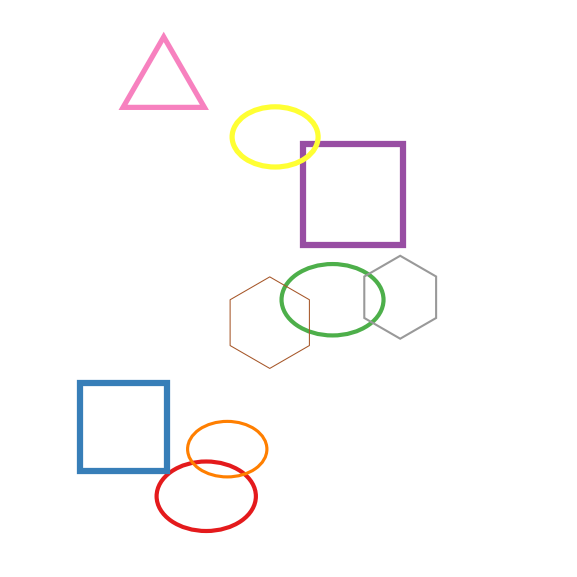[{"shape": "oval", "thickness": 2, "radius": 0.43, "center": [0.357, 0.14]}, {"shape": "square", "thickness": 3, "radius": 0.38, "center": [0.213, 0.26]}, {"shape": "oval", "thickness": 2, "radius": 0.44, "center": [0.576, 0.48]}, {"shape": "square", "thickness": 3, "radius": 0.44, "center": [0.611, 0.662]}, {"shape": "oval", "thickness": 1.5, "radius": 0.34, "center": [0.394, 0.221]}, {"shape": "oval", "thickness": 2.5, "radius": 0.37, "center": [0.476, 0.762]}, {"shape": "hexagon", "thickness": 0.5, "radius": 0.4, "center": [0.467, 0.44]}, {"shape": "triangle", "thickness": 2.5, "radius": 0.41, "center": [0.284, 0.854]}, {"shape": "hexagon", "thickness": 1, "radius": 0.36, "center": [0.693, 0.484]}]